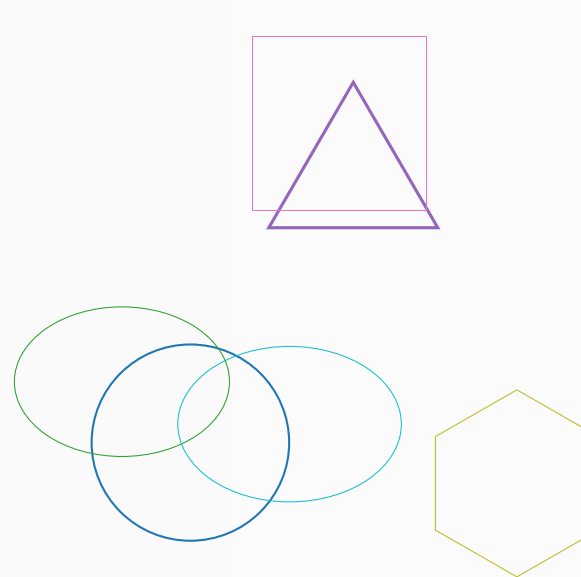[{"shape": "circle", "thickness": 1, "radius": 0.85, "center": [0.328, 0.233]}, {"shape": "oval", "thickness": 0.5, "radius": 0.93, "center": [0.21, 0.338]}, {"shape": "triangle", "thickness": 1.5, "radius": 0.84, "center": [0.608, 0.689]}, {"shape": "square", "thickness": 0.5, "radius": 0.75, "center": [0.583, 0.786]}, {"shape": "hexagon", "thickness": 0.5, "radius": 0.81, "center": [0.889, 0.162]}, {"shape": "oval", "thickness": 0.5, "radius": 0.96, "center": [0.498, 0.265]}]